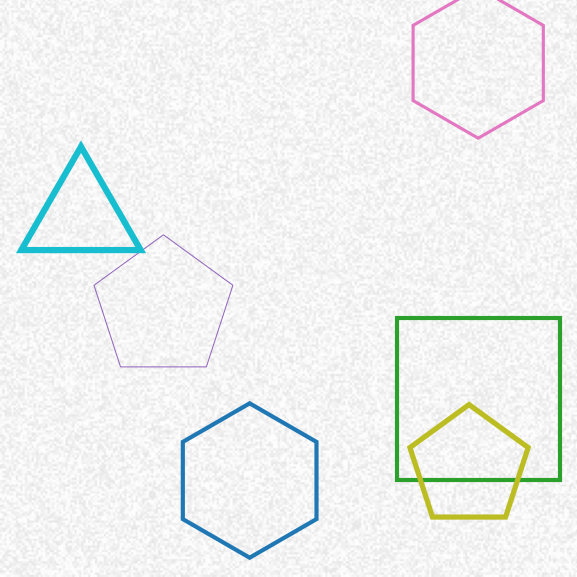[{"shape": "hexagon", "thickness": 2, "radius": 0.67, "center": [0.432, 0.167]}, {"shape": "square", "thickness": 2, "radius": 0.71, "center": [0.829, 0.308]}, {"shape": "pentagon", "thickness": 0.5, "radius": 0.63, "center": [0.283, 0.466]}, {"shape": "hexagon", "thickness": 1.5, "radius": 0.65, "center": [0.828, 0.89]}, {"shape": "pentagon", "thickness": 2.5, "radius": 0.54, "center": [0.812, 0.191]}, {"shape": "triangle", "thickness": 3, "radius": 0.6, "center": [0.14, 0.626]}]